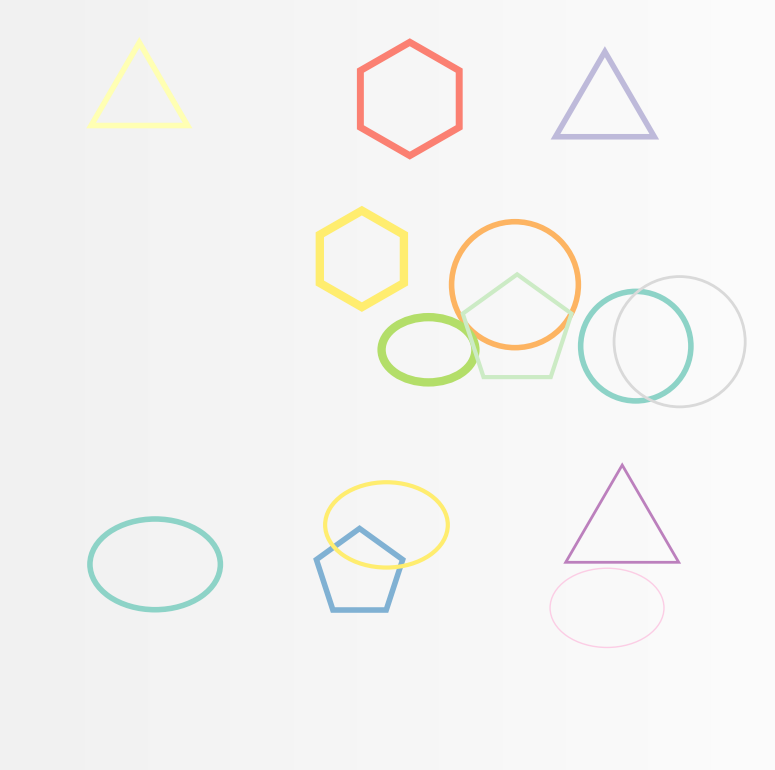[{"shape": "circle", "thickness": 2, "radius": 0.36, "center": [0.82, 0.55]}, {"shape": "oval", "thickness": 2, "radius": 0.42, "center": [0.2, 0.267]}, {"shape": "triangle", "thickness": 2, "radius": 0.36, "center": [0.18, 0.873]}, {"shape": "triangle", "thickness": 2, "radius": 0.37, "center": [0.78, 0.859]}, {"shape": "hexagon", "thickness": 2.5, "radius": 0.37, "center": [0.529, 0.871]}, {"shape": "pentagon", "thickness": 2, "radius": 0.29, "center": [0.464, 0.255]}, {"shape": "circle", "thickness": 2, "radius": 0.41, "center": [0.664, 0.63]}, {"shape": "oval", "thickness": 3, "radius": 0.3, "center": [0.553, 0.546]}, {"shape": "oval", "thickness": 0.5, "radius": 0.37, "center": [0.783, 0.211]}, {"shape": "circle", "thickness": 1, "radius": 0.42, "center": [0.877, 0.556]}, {"shape": "triangle", "thickness": 1, "radius": 0.42, "center": [0.803, 0.312]}, {"shape": "pentagon", "thickness": 1.5, "radius": 0.37, "center": [0.667, 0.57]}, {"shape": "oval", "thickness": 1.5, "radius": 0.4, "center": [0.499, 0.318]}, {"shape": "hexagon", "thickness": 3, "radius": 0.31, "center": [0.467, 0.664]}]